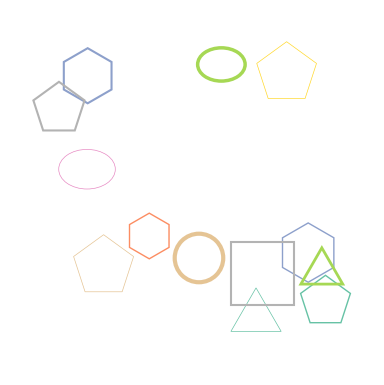[{"shape": "pentagon", "thickness": 1, "radius": 0.34, "center": [0.845, 0.217]}, {"shape": "triangle", "thickness": 0.5, "radius": 0.38, "center": [0.665, 0.177]}, {"shape": "hexagon", "thickness": 1, "radius": 0.3, "center": [0.388, 0.387]}, {"shape": "hexagon", "thickness": 1, "radius": 0.39, "center": [0.8, 0.344]}, {"shape": "hexagon", "thickness": 1.5, "radius": 0.36, "center": [0.228, 0.803]}, {"shape": "oval", "thickness": 0.5, "radius": 0.37, "center": [0.226, 0.561]}, {"shape": "oval", "thickness": 2.5, "radius": 0.31, "center": [0.575, 0.833]}, {"shape": "triangle", "thickness": 2, "radius": 0.31, "center": [0.836, 0.293]}, {"shape": "pentagon", "thickness": 0.5, "radius": 0.41, "center": [0.744, 0.81]}, {"shape": "circle", "thickness": 3, "radius": 0.32, "center": [0.517, 0.33]}, {"shape": "pentagon", "thickness": 0.5, "radius": 0.41, "center": [0.269, 0.308]}, {"shape": "square", "thickness": 1.5, "radius": 0.41, "center": [0.682, 0.289]}, {"shape": "pentagon", "thickness": 1.5, "radius": 0.35, "center": [0.153, 0.718]}]